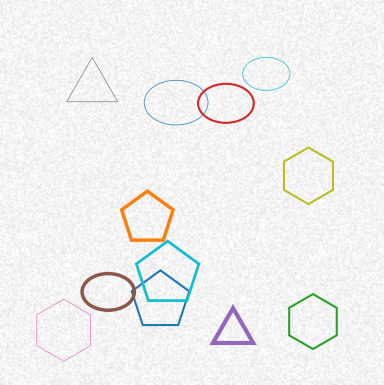[{"shape": "oval", "thickness": 0.5, "radius": 0.41, "center": [0.457, 0.733]}, {"shape": "pentagon", "thickness": 1.5, "radius": 0.39, "center": [0.417, 0.219]}, {"shape": "pentagon", "thickness": 2.5, "radius": 0.35, "center": [0.383, 0.433]}, {"shape": "hexagon", "thickness": 1.5, "radius": 0.36, "center": [0.813, 0.165]}, {"shape": "oval", "thickness": 1.5, "radius": 0.36, "center": [0.587, 0.732]}, {"shape": "triangle", "thickness": 3, "radius": 0.3, "center": [0.605, 0.139]}, {"shape": "oval", "thickness": 2.5, "radius": 0.34, "center": [0.281, 0.242]}, {"shape": "hexagon", "thickness": 0.5, "radius": 0.4, "center": [0.165, 0.142]}, {"shape": "triangle", "thickness": 0.5, "radius": 0.38, "center": [0.24, 0.774]}, {"shape": "hexagon", "thickness": 1.5, "radius": 0.37, "center": [0.801, 0.543]}, {"shape": "oval", "thickness": 0.5, "radius": 0.31, "center": [0.692, 0.808]}, {"shape": "pentagon", "thickness": 2, "radius": 0.43, "center": [0.435, 0.288]}]